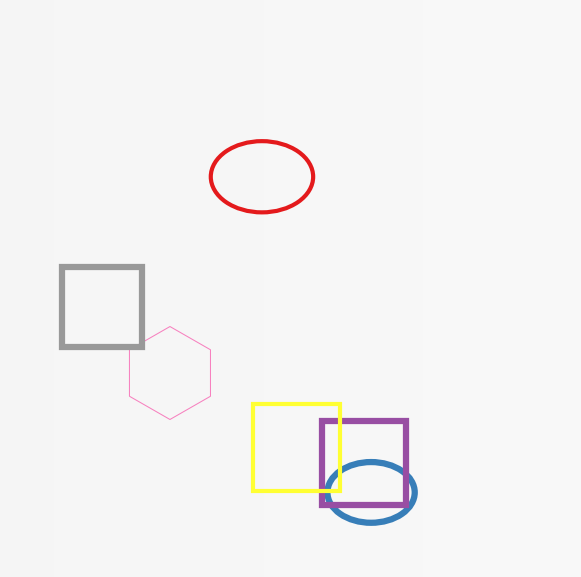[{"shape": "oval", "thickness": 2, "radius": 0.44, "center": [0.451, 0.693]}, {"shape": "oval", "thickness": 3, "radius": 0.38, "center": [0.638, 0.146]}, {"shape": "square", "thickness": 3, "radius": 0.36, "center": [0.626, 0.198]}, {"shape": "square", "thickness": 2, "radius": 0.38, "center": [0.511, 0.224]}, {"shape": "hexagon", "thickness": 0.5, "radius": 0.4, "center": [0.292, 0.353]}, {"shape": "square", "thickness": 3, "radius": 0.34, "center": [0.176, 0.467]}]